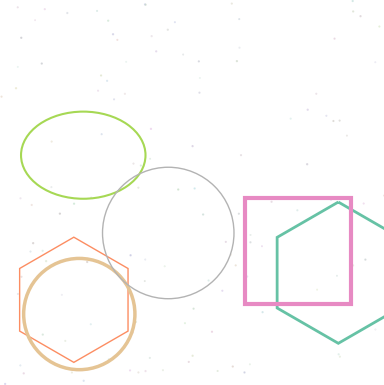[{"shape": "hexagon", "thickness": 2, "radius": 0.92, "center": [0.879, 0.292]}, {"shape": "hexagon", "thickness": 1, "radius": 0.81, "center": [0.192, 0.221]}, {"shape": "square", "thickness": 3, "radius": 0.68, "center": [0.774, 0.349]}, {"shape": "oval", "thickness": 1.5, "radius": 0.81, "center": [0.216, 0.597]}, {"shape": "circle", "thickness": 2.5, "radius": 0.72, "center": [0.206, 0.184]}, {"shape": "circle", "thickness": 1, "radius": 0.85, "center": [0.437, 0.395]}]